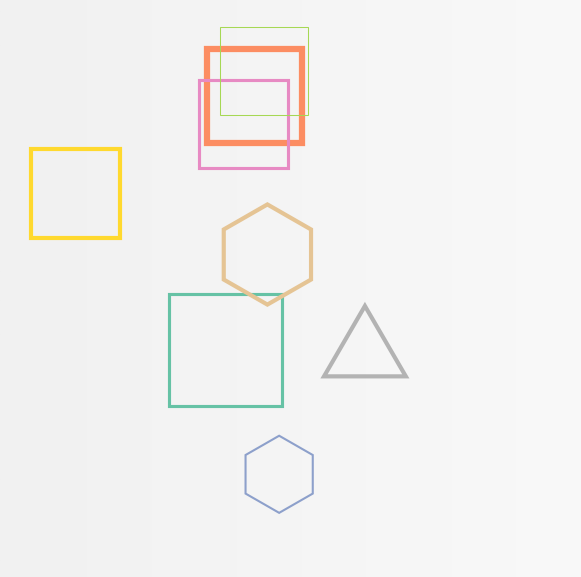[{"shape": "square", "thickness": 1.5, "radius": 0.48, "center": [0.387, 0.393]}, {"shape": "square", "thickness": 3, "radius": 0.41, "center": [0.438, 0.833]}, {"shape": "hexagon", "thickness": 1, "radius": 0.33, "center": [0.48, 0.178]}, {"shape": "square", "thickness": 1.5, "radius": 0.38, "center": [0.418, 0.784]}, {"shape": "square", "thickness": 0.5, "radius": 0.38, "center": [0.455, 0.876]}, {"shape": "square", "thickness": 2, "radius": 0.38, "center": [0.129, 0.664]}, {"shape": "hexagon", "thickness": 2, "radius": 0.43, "center": [0.46, 0.558]}, {"shape": "triangle", "thickness": 2, "radius": 0.41, "center": [0.628, 0.388]}]